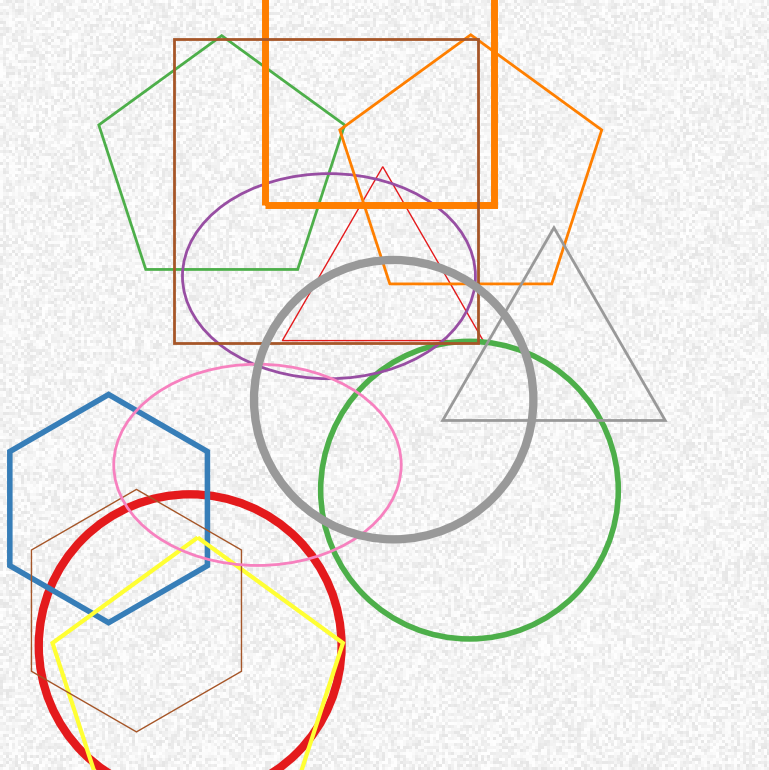[{"shape": "triangle", "thickness": 0.5, "radius": 0.75, "center": [0.497, 0.633]}, {"shape": "circle", "thickness": 3, "radius": 0.98, "center": [0.247, 0.161]}, {"shape": "hexagon", "thickness": 2, "radius": 0.74, "center": [0.141, 0.339]}, {"shape": "pentagon", "thickness": 1, "radius": 0.84, "center": [0.288, 0.786]}, {"shape": "circle", "thickness": 2, "radius": 0.97, "center": [0.61, 0.363]}, {"shape": "oval", "thickness": 1, "radius": 0.95, "center": [0.427, 0.641]}, {"shape": "pentagon", "thickness": 1, "radius": 0.89, "center": [0.611, 0.776]}, {"shape": "square", "thickness": 2.5, "radius": 0.74, "center": [0.492, 0.882]}, {"shape": "pentagon", "thickness": 1.5, "radius": 0.99, "center": [0.257, 0.104]}, {"shape": "hexagon", "thickness": 0.5, "radius": 0.79, "center": [0.177, 0.207]}, {"shape": "square", "thickness": 1, "radius": 0.99, "center": [0.423, 0.752]}, {"shape": "oval", "thickness": 1, "radius": 0.93, "center": [0.334, 0.396]}, {"shape": "circle", "thickness": 3, "radius": 0.91, "center": [0.511, 0.481]}, {"shape": "triangle", "thickness": 1, "radius": 0.83, "center": [0.719, 0.537]}]